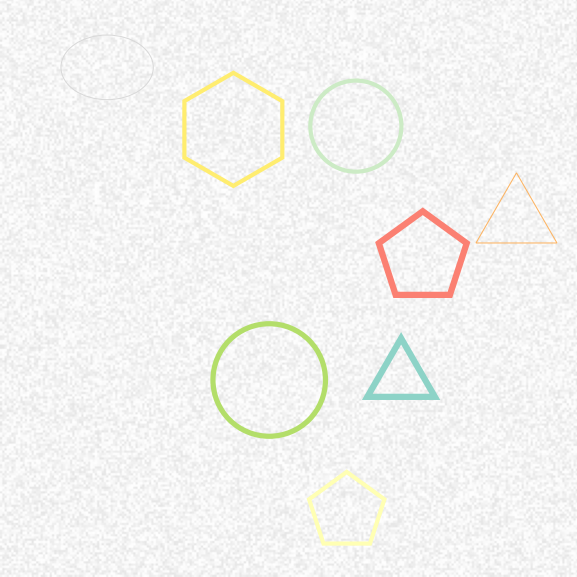[{"shape": "triangle", "thickness": 3, "radius": 0.34, "center": [0.695, 0.346]}, {"shape": "pentagon", "thickness": 2, "radius": 0.34, "center": [0.6, 0.113]}, {"shape": "pentagon", "thickness": 3, "radius": 0.4, "center": [0.732, 0.553]}, {"shape": "triangle", "thickness": 0.5, "radius": 0.4, "center": [0.894, 0.619]}, {"shape": "circle", "thickness": 2.5, "radius": 0.49, "center": [0.466, 0.341]}, {"shape": "oval", "thickness": 0.5, "radius": 0.4, "center": [0.185, 0.882]}, {"shape": "circle", "thickness": 2, "radius": 0.39, "center": [0.616, 0.781]}, {"shape": "hexagon", "thickness": 2, "radius": 0.49, "center": [0.404, 0.775]}]